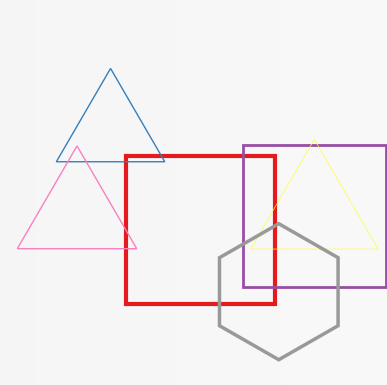[{"shape": "square", "thickness": 3, "radius": 0.96, "center": [0.518, 0.402]}, {"shape": "triangle", "thickness": 1, "radius": 0.81, "center": [0.285, 0.661]}, {"shape": "square", "thickness": 2, "radius": 0.92, "center": [0.812, 0.439]}, {"shape": "triangle", "thickness": 0.5, "radius": 0.95, "center": [0.811, 0.448]}, {"shape": "triangle", "thickness": 1, "radius": 0.89, "center": [0.199, 0.443]}, {"shape": "hexagon", "thickness": 2.5, "radius": 0.88, "center": [0.719, 0.242]}]